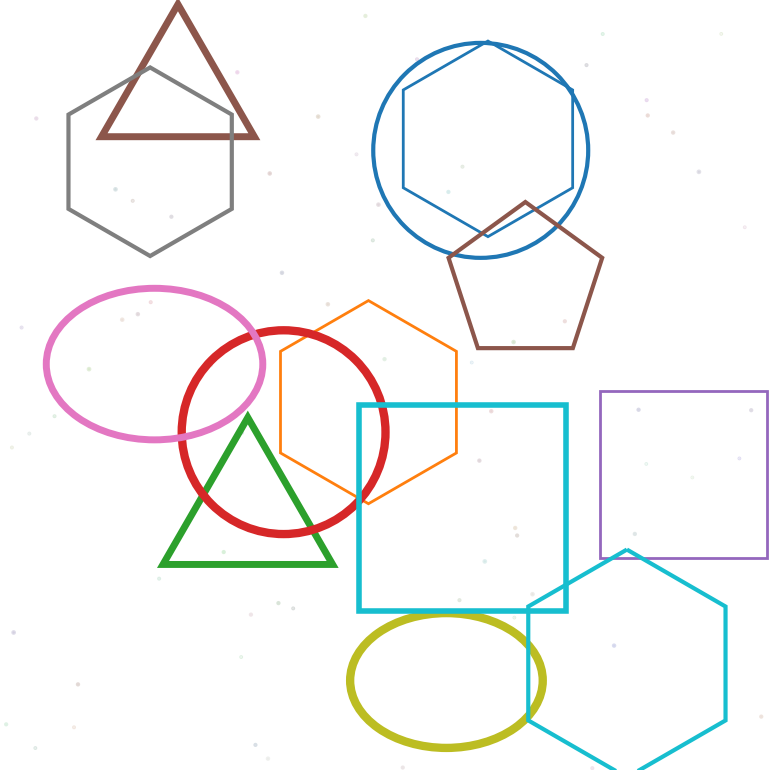[{"shape": "circle", "thickness": 1.5, "radius": 0.7, "center": [0.624, 0.805]}, {"shape": "hexagon", "thickness": 1, "radius": 0.64, "center": [0.634, 0.82]}, {"shape": "hexagon", "thickness": 1, "radius": 0.66, "center": [0.479, 0.478]}, {"shape": "triangle", "thickness": 2.5, "radius": 0.64, "center": [0.322, 0.331]}, {"shape": "circle", "thickness": 3, "radius": 0.66, "center": [0.368, 0.439]}, {"shape": "square", "thickness": 1, "radius": 0.54, "center": [0.888, 0.384]}, {"shape": "pentagon", "thickness": 1.5, "radius": 0.52, "center": [0.682, 0.633]}, {"shape": "triangle", "thickness": 2.5, "radius": 0.57, "center": [0.231, 0.88]}, {"shape": "oval", "thickness": 2.5, "radius": 0.7, "center": [0.201, 0.527]}, {"shape": "hexagon", "thickness": 1.5, "radius": 0.61, "center": [0.195, 0.79]}, {"shape": "oval", "thickness": 3, "radius": 0.63, "center": [0.58, 0.116]}, {"shape": "hexagon", "thickness": 1.5, "radius": 0.74, "center": [0.814, 0.138]}, {"shape": "square", "thickness": 2, "radius": 0.67, "center": [0.6, 0.34]}]